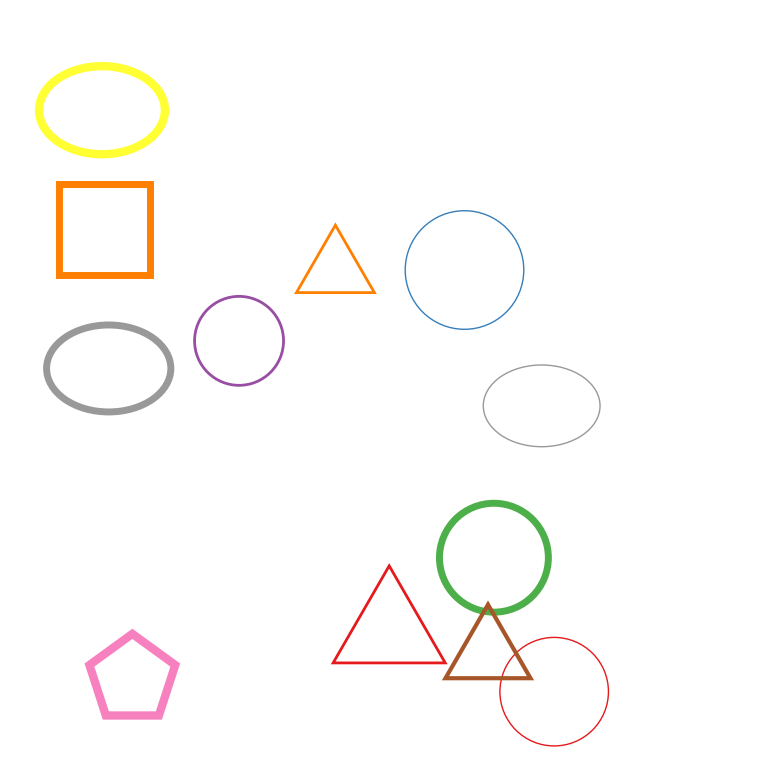[{"shape": "triangle", "thickness": 1, "radius": 0.42, "center": [0.505, 0.181]}, {"shape": "circle", "thickness": 0.5, "radius": 0.35, "center": [0.72, 0.102]}, {"shape": "circle", "thickness": 0.5, "radius": 0.39, "center": [0.603, 0.649]}, {"shape": "circle", "thickness": 2.5, "radius": 0.35, "center": [0.641, 0.276]}, {"shape": "circle", "thickness": 1, "radius": 0.29, "center": [0.31, 0.557]}, {"shape": "square", "thickness": 2.5, "radius": 0.29, "center": [0.136, 0.702]}, {"shape": "triangle", "thickness": 1, "radius": 0.29, "center": [0.436, 0.649]}, {"shape": "oval", "thickness": 3, "radius": 0.41, "center": [0.132, 0.857]}, {"shape": "triangle", "thickness": 1.5, "radius": 0.32, "center": [0.634, 0.151]}, {"shape": "pentagon", "thickness": 3, "radius": 0.29, "center": [0.172, 0.118]}, {"shape": "oval", "thickness": 0.5, "radius": 0.38, "center": [0.703, 0.473]}, {"shape": "oval", "thickness": 2.5, "radius": 0.4, "center": [0.141, 0.521]}]